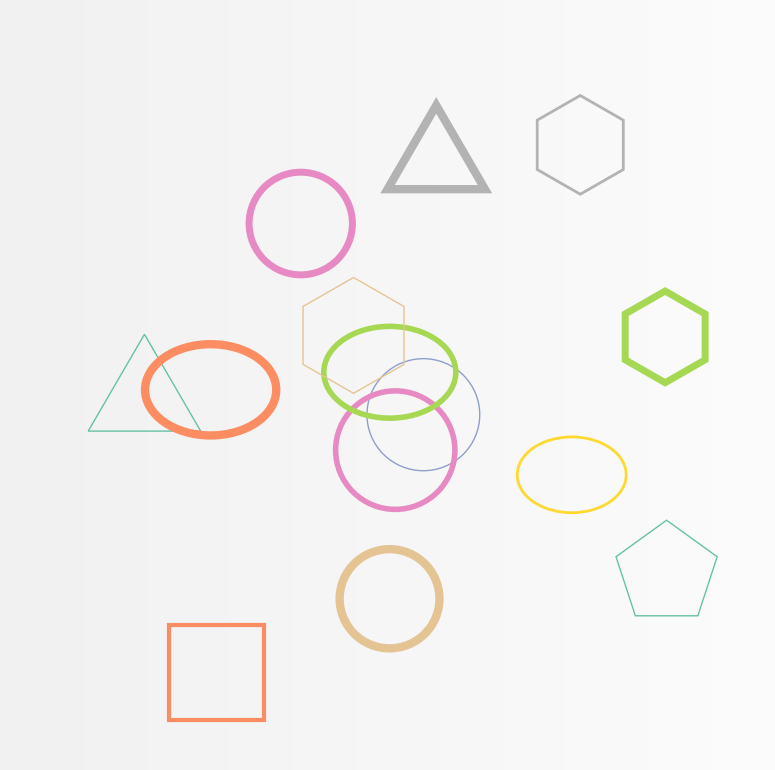[{"shape": "pentagon", "thickness": 0.5, "radius": 0.34, "center": [0.86, 0.256]}, {"shape": "triangle", "thickness": 0.5, "radius": 0.42, "center": [0.186, 0.482]}, {"shape": "oval", "thickness": 3, "radius": 0.42, "center": [0.272, 0.494]}, {"shape": "square", "thickness": 1.5, "radius": 0.31, "center": [0.279, 0.127]}, {"shape": "circle", "thickness": 0.5, "radius": 0.36, "center": [0.546, 0.461]}, {"shape": "circle", "thickness": 2.5, "radius": 0.33, "center": [0.388, 0.71]}, {"shape": "circle", "thickness": 2, "radius": 0.38, "center": [0.51, 0.415]}, {"shape": "hexagon", "thickness": 2.5, "radius": 0.3, "center": [0.858, 0.562]}, {"shape": "oval", "thickness": 2, "radius": 0.43, "center": [0.503, 0.517]}, {"shape": "oval", "thickness": 1, "radius": 0.35, "center": [0.738, 0.383]}, {"shape": "circle", "thickness": 3, "radius": 0.32, "center": [0.503, 0.222]}, {"shape": "hexagon", "thickness": 0.5, "radius": 0.38, "center": [0.456, 0.564]}, {"shape": "hexagon", "thickness": 1, "radius": 0.32, "center": [0.749, 0.812]}, {"shape": "triangle", "thickness": 3, "radius": 0.36, "center": [0.563, 0.791]}]